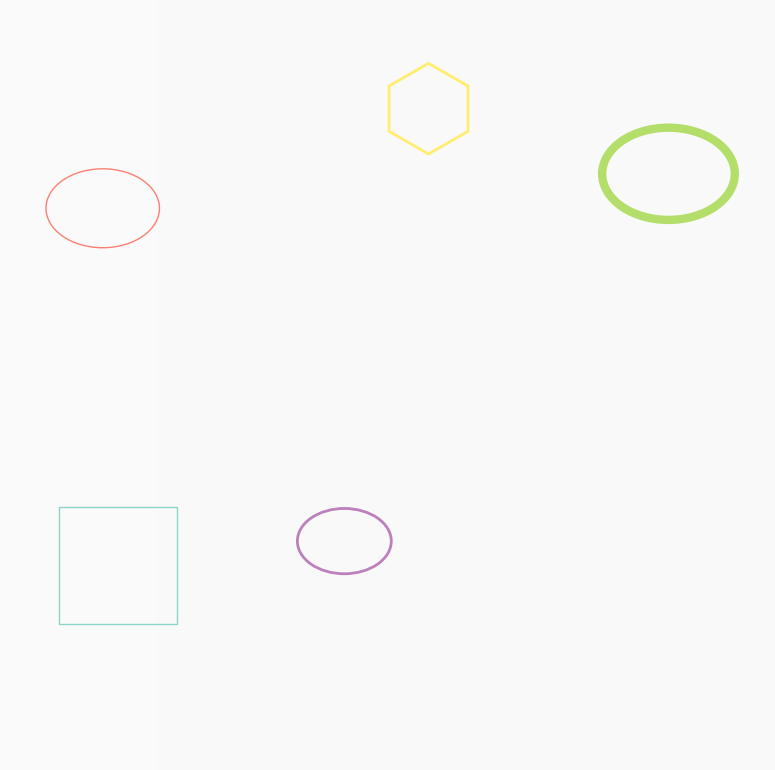[{"shape": "square", "thickness": 0.5, "radius": 0.38, "center": [0.152, 0.265]}, {"shape": "oval", "thickness": 0.5, "radius": 0.37, "center": [0.133, 0.73]}, {"shape": "oval", "thickness": 3, "radius": 0.43, "center": [0.863, 0.774]}, {"shape": "oval", "thickness": 1, "radius": 0.3, "center": [0.444, 0.297]}, {"shape": "hexagon", "thickness": 1, "radius": 0.29, "center": [0.553, 0.859]}]